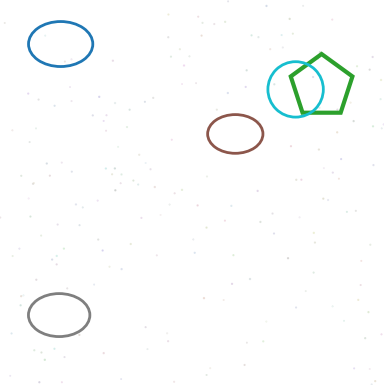[{"shape": "oval", "thickness": 2, "radius": 0.42, "center": [0.158, 0.886]}, {"shape": "pentagon", "thickness": 3, "radius": 0.42, "center": [0.835, 0.775]}, {"shape": "oval", "thickness": 2, "radius": 0.36, "center": [0.611, 0.652]}, {"shape": "oval", "thickness": 2, "radius": 0.4, "center": [0.154, 0.182]}, {"shape": "circle", "thickness": 2, "radius": 0.36, "center": [0.768, 0.768]}]